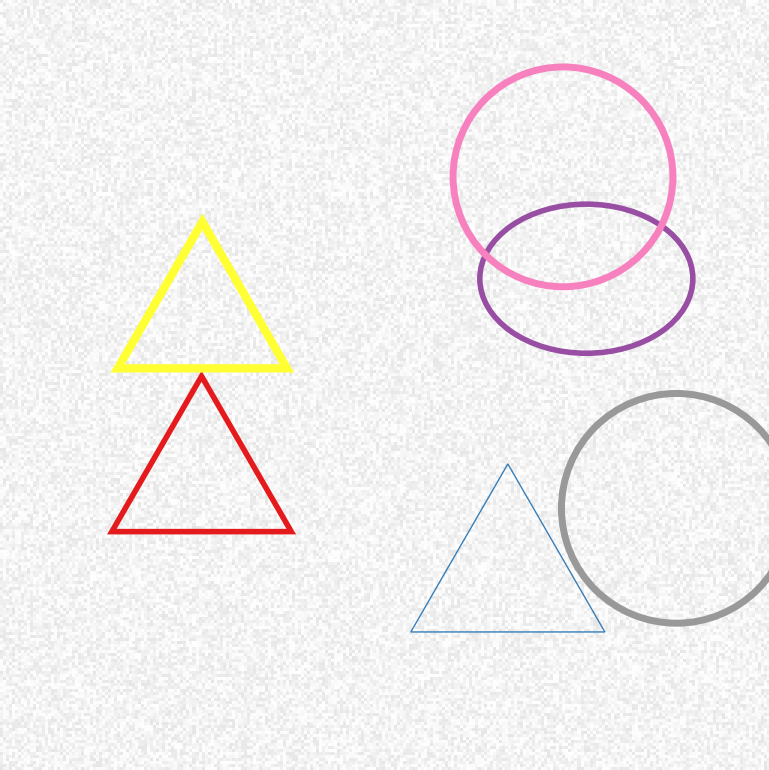[{"shape": "triangle", "thickness": 2, "radius": 0.67, "center": [0.262, 0.377]}, {"shape": "triangle", "thickness": 0.5, "radius": 0.73, "center": [0.66, 0.252]}, {"shape": "oval", "thickness": 2, "radius": 0.69, "center": [0.761, 0.638]}, {"shape": "triangle", "thickness": 3, "radius": 0.63, "center": [0.263, 0.585]}, {"shape": "circle", "thickness": 2.5, "radius": 0.71, "center": [0.731, 0.77]}, {"shape": "circle", "thickness": 2.5, "radius": 0.75, "center": [0.878, 0.34]}]